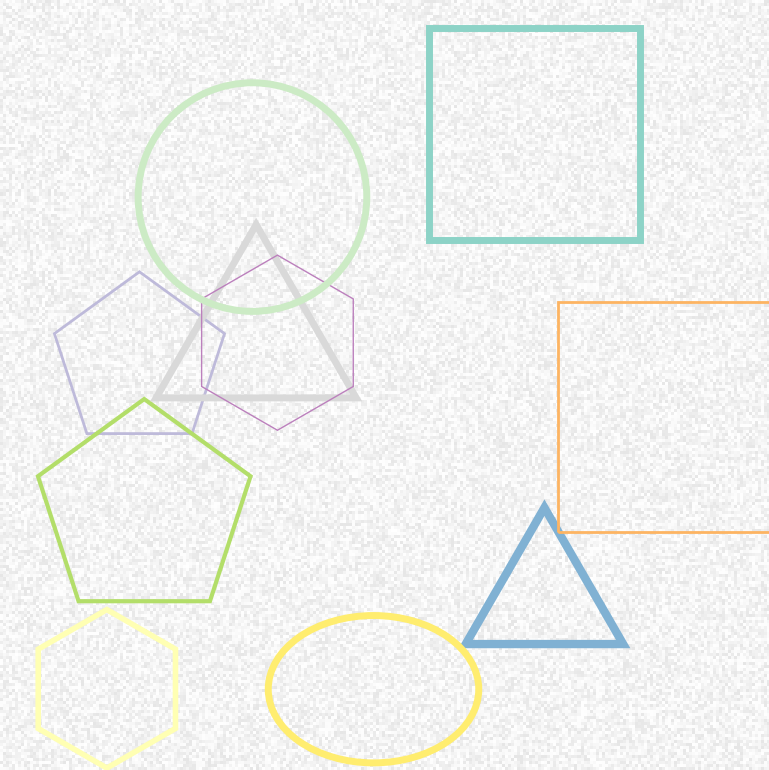[{"shape": "square", "thickness": 2.5, "radius": 0.69, "center": [0.694, 0.826]}, {"shape": "hexagon", "thickness": 2, "radius": 0.51, "center": [0.139, 0.105]}, {"shape": "pentagon", "thickness": 1, "radius": 0.58, "center": [0.181, 0.531]}, {"shape": "triangle", "thickness": 3, "radius": 0.59, "center": [0.707, 0.223]}, {"shape": "square", "thickness": 1, "radius": 0.75, "center": [0.874, 0.459]}, {"shape": "pentagon", "thickness": 1.5, "radius": 0.73, "center": [0.187, 0.337]}, {"shape": "triangle", "thickness": 2.5, "radius": 0.75, "center": [0.333, 0.558]}, {"shape": "hexagon", "thickness": 0.5, "radius": 0.57, "center": [0.36, 0.555]}, {"shape": "circle", "thickness": 2.5, "radius": 0.74, "center": [0.328, 0.744]}, {"shape": "oval", "thickness": 2.5, "radius": 0.68, "center": [0.485, 0.105]}]